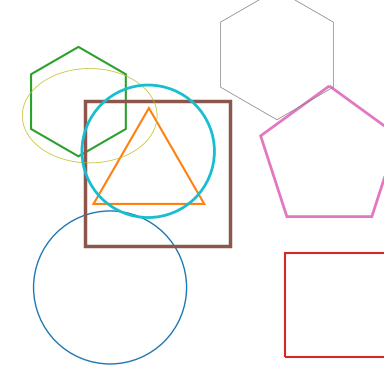[{"shape": "circle", "thickness": 1, "radius": 0.99, "center": [0.286, 0.253]}, {"shape": "triangle", "thickness": 1.5, "radius": 0.83, "center": [0.387, 0.553]}, {"shape": "hexagon", "thickness": 1.5, "radius": 0.71, "center": [0.204, 0.736]}, {"shape": "square", "thickness": 1.5, "radius": 0.68, "center": [0.875, 0.209]}, {"shape": "square", "thickness": 2.5, "radius": 0.94, "center": [0.41, 0.549]}, {"shape": "pentagon", "thickness": 2, "radius": 0.94, "center": [0.855, 0.589]}, {"shape": "hexagon", "thickness": 0.5, "radius": 0.85, "center": [0.719, 0.858]}, {"shape": "oval", "thickness": 0.5, "radius": 0.88, "center": [0.233, 0.699]}, {"shape": "circle", "thickness": 2, "radius": 0.86, "center": [0.385, 0.607]}]